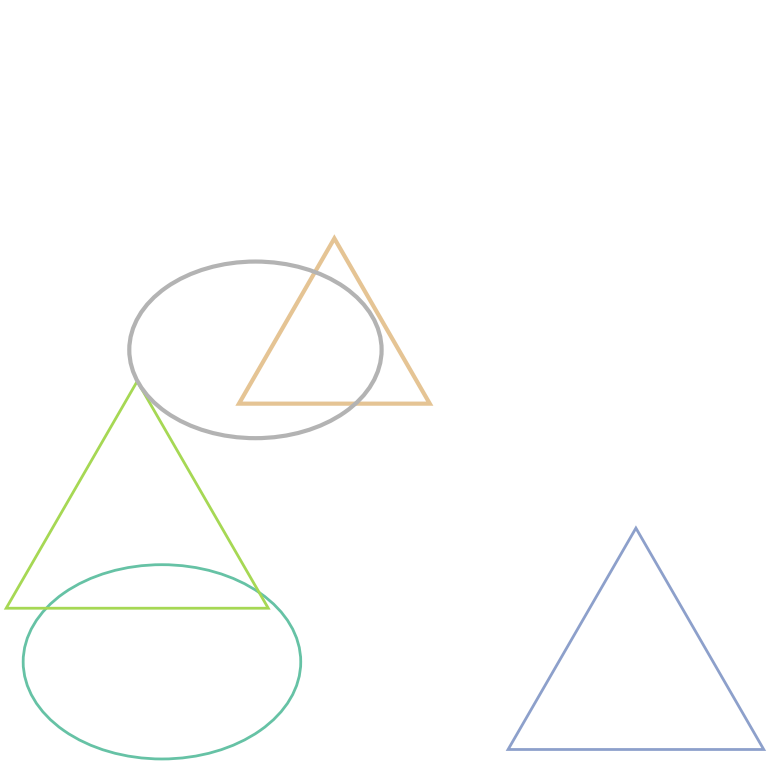[{"shape": "oval", "thickness": 1, "radius": 0.9, "center": [0.21, 0.14]}, {"shape": "triangle", "thickness": 1, "radius": 0.96, "center": [0.826, 0.122]}, {"shape": "triangle", "thickness": 1, "radius": 0.98, "center": [0.178, 0.308]}, {"shape": "triangle", "thickness": 1.5, "radius": 0.72, "center": [0.434, 0.547]}, {"shape": "oval", "thickness": 1.5, "radius": 0.82, "center": [0.332, 0.546]}]